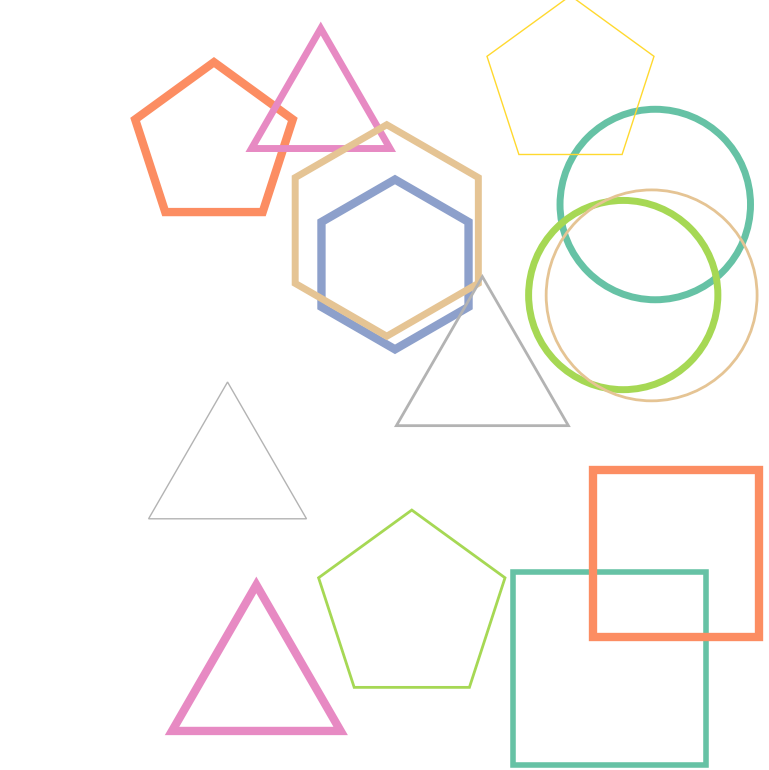[{"shape": "square", "thickness": 2, "radius": 0.63, "center": [0.792, 0.132]}, {"shape": "circle", "thickness": 2.5, "radius": 0.62, "center": [0.851, 0.734]}, {"shape": "pentagon", "thickness": 3, "radius": 0.54, "center": [0.278, 0.812]}, {"shape": "square", "thickness": 3, "radius": 0.54, "center": [0.878, 0.282]}, {"shape": "hexagon", "thickness": 3, "radius": 0.55, "center": [0.513, 0.657]}, {"shape": "triangle", "thickness": 3, "radius": 0.63, "center": [0.333, 0.114]}, {"shape": "triangle", "thickness": 2.5, "radius": 0.52, "center": [0.417, 0.859]}, {"shape": "circle", "thickness": 2.5, "radius": 0.61, "center": [0.809, 0.617]}, {"shape": "pentagon", "thickness": 1, "radius": 0.64, "center": [0.535, 0.21]}, {"shape": "pentagon", "thickness": 0.5, "radius": 0.57, "center": [0.741, 0.892]}, {"shape": "hexagon", "thickness": 2.5, "radius": 0.69, "center": [0.502, 0.701]}, {"shape": "circle", "thickness": 1, "radius": 0.68, "center": [0.846, 0.616]}, {"shape": "triangle", "thickness": 1, "radius": 0.64, "center": [0.626, 0.512]}, {"shape": "triangle", "thickness": 0.5, "radius": 0.59, "center": [0.296, 0.385]}]